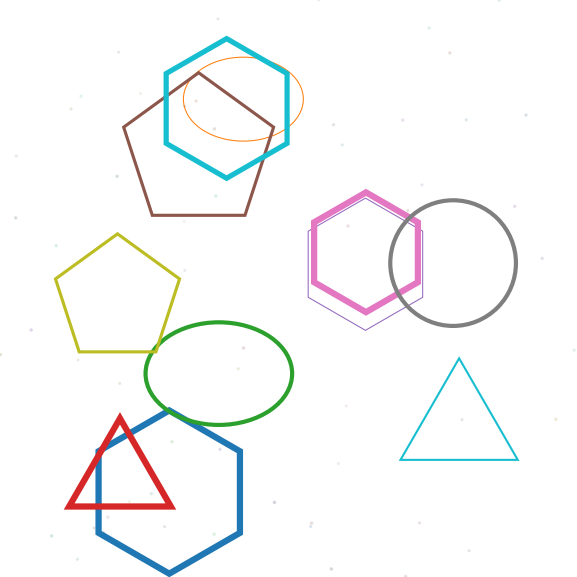[{"shape": "hexagon", "thickness": 3, "radius": 0.71, "center": [0.293, 0.147]}, {"shape": "oval", "thickness": 0.5, "radius": 0.52, "center": [0.421, 0.827]}, {"shape": "oval", "thickness": 2, "radius": 0.63, "center": [0.379, 0.352]}, {"shape": "triangle", "thickness": 3, "radius": 0.51, "center": [0.208, 0.173]}, {"shape": "hexagon", "thickness": 0.5, "radius": 0.57, "center": [0.633, 0.542]}, {"shape": "pentagon", "thickness": 1.5, "radius": 0.68, "center": [0.344, 0.737]}, {"shape": "hexagon", "thickness": 3, "radius": 0.52, "center": [0.634, 0.562]}, {"shape": "circle", "thickness": 2, "radius": 0.54, "center": [0.785, 0.544]}, {"shape": "pentagon", "thickness": 1.5, "radius": 0.56, "center": [0.204, 0.481]}, {"shape": "hexagon", "thickness": 2.5, "radius": 0.6, "center": [0.392, 0.811]}, {"shape": "triangle", "thickness": 1, "radius": 0.59, "center": [0.795, 0.261]}]